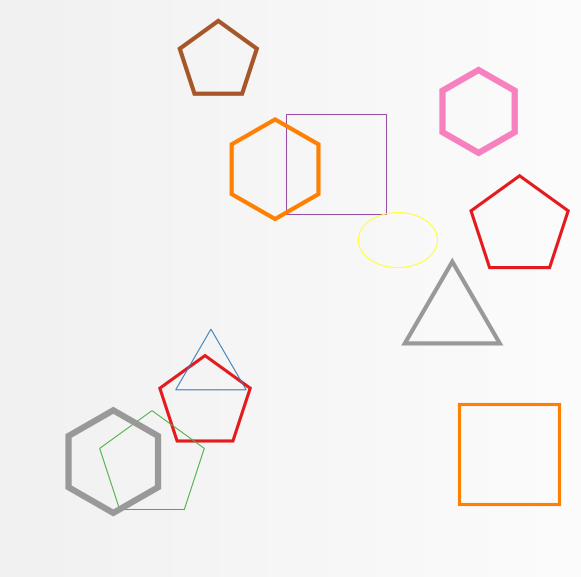[{"shape": "pentagon", "thickness": 1.5, "radius": 0.41, "center": [0.353, 0.302]}, {"shape": "pentagon", "thickness": 1.5, "radius": 0.44, "center": [0.894, 0.607]}, {"shape": "triangle", "thickness": 0.5, "radius": 0.35, "center": [0.363, 0.359]}, {"shape": "pentagon", "thickness": 0.5, "radius": 0.47, "center": [0.261, 0.193]}, {"shape": "square", "thickness": 0.5, "radius": 0.43, "center": [0.578, 0.715]}, {"shape": "hexagon", "thickness": 2, "radius": 0.43, "center": [0.473, 0.706]}, {"shape": "square", "thickness": 1.5, "radius": 0.43, "center": [0.876, 0.213]}, {"shape": "oval", "thickness": 0.5, "radius": 0.34, "center": [0.685, 0.583]}, {"shape": "pentagon", "thickness": 2, "radius": 0.35, "center": [0.376, 0.893]}, {"shape": "hexagon", "thickness": 3, "radius": 0.36, "center": [0.823, 0.806]}, {"shape": "hexagon", "thickness": 3, "radius": 0.44, "center": [0.195, 0.2]}, {"shape": "triangle", "thickness": 2, "radius": 0.47, "center": [0.778, 0.452]}]